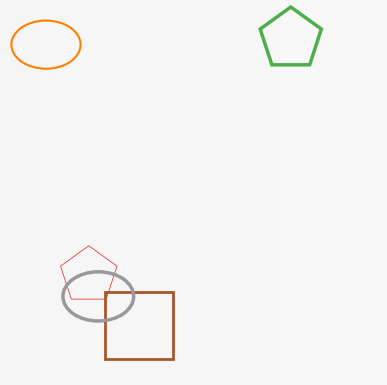[{"shape": "pentagon", "thickness": 0.5, "radius": 0.38, "center": [0.229, 0.285]}, {"shape": "pentagon", "thickness": 2.5, "radius": 0.42, "center": [0.75, 0.899]}, {"shape": "oval", "thickness": 1.5, "radius": 0.45, "center": [0.119, 0.884]}, {"shape": "square", "thickness": 2, "radius": 0.44, "center": [0.359, 0.155]}, {"shape": "oval", "thickness": 2.5, "radius": 0.46, "center": [0.254, 0.23]}]